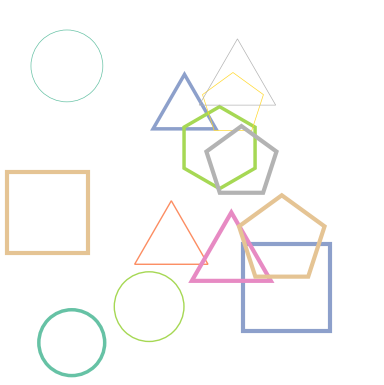[{"shape": "circle", "thickness": 0.5, "radius": 0.47, "center": [0.174, 0.829]}, {"shape": "circle", "thickness": 2.5, "radius": 0.43, "center": [0.186, 0.11]}, {"shape": "triangle", "thickness": 1, "radius": 0.55, "center": [0.445, 0.369]}, {"shape": "square", "thickness": 3, "radius": 0.56, "center": [0.745, 0.252]}, {"shape": "triangle", "thickness": 2.5, "radius": 0.47, "center": [0.479, 0.712]}, {"shape": "triangle", "thickness": 3, "radius": 0.59, "center": [0.601, 0.33]}, {"shape": "hexagon", "thickness": 2.5, "radius": 0.53, "center": [0.57, 0.616]}, {"shape": "circle", "thickness": 1, "radius": 0.45, "center": [0.387, 0.204]}, {"shape": "pentagon", "thickness": 0.5, "radius": 0.42, "center": [0.605, 0.728]}, {"shape": "pentagon", "thickness": 3, "radius": 0.58, "center": [0.732, 0.376]}, {"shape": "square", "thickness": 3, "radius": 0.53, "center": [0.123, 0.449]}, {"shape": "pentagon", "thickness": 3, "radius": 0.48, "center": [0.627, 0.577]}, {"shape": "triangle", "thickness": 0.5, "radius": 0.57, "center": [0.617, 0.784]}]